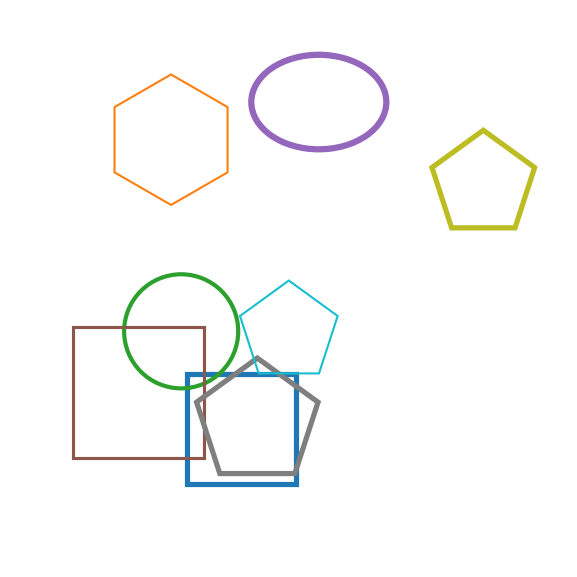[{"shape": "square", "thickness": 2.5, "radius": 0.47, "center": [0.418, 0.256]}, {"shape": "hexagon", "thickness": 1, "radius": 0.56, "center": [0.296, 0.757]}, {"shape": "circle", "thickness": 2, "radius": 0.49, "center": [0.314, 0.425]}, {"shape": "oval", "thickness": 3, "radius": 0.58, "center": [0.552, 0.822]}, {"shape": "square", "thickness": 1.5, "radius": 0.57, "center": [0.24, 0.319]}, {"shape": "pentagon", "thickness": 2.5, "radius": 0.55, "center": [0.446, 0.269]}, {"shape": "pentagon", "thickness": 2.5, "radius": 0.47, "center": [0.837, 0.68]}, {"shape": "pentagon", "thickness": 1, "radius": 0.44, "center": [0.5, 0.424]}]